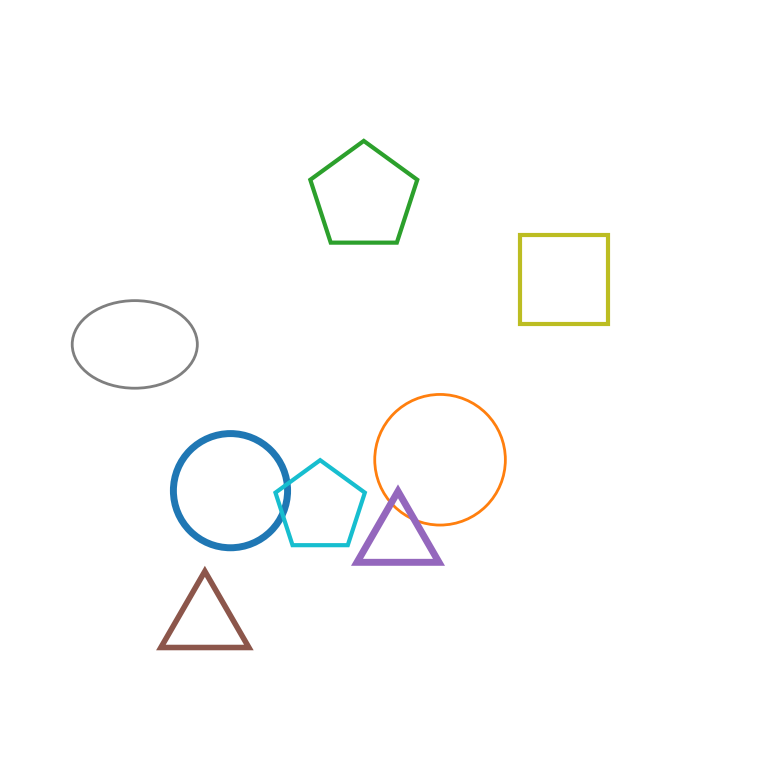[{"shape": "circle", "thickness": 2.5, "radius": 0.37, "center": [0.299, 0.363]}, {"shape": "circle", "thickness": 1, "radius": 0.42, "center": [0.571, 0.403]}, {"shape": "pentagon", "thickness": 1.5, "radius": 0.37, "center": [0.472, 0.744]}, {"shape": "triangle", "thickness": 2.5, "radius": 0.31, "center": [0.517, 0.3]}, {"shape": "triangle", "thickness": 2, "radius": 0.33, "center": [0.266, 0.192]}, {"shape": "oval", "thickness": 1, "radius": 0.41, "center": [0.175, 0.553]}, {"shape": "square", "thickness": 1.5, "radius": 0.29, "center": [0.732, 0.637]}, {"shape": "pentagon", "thickness": 1.5, "radius": 0.31, "center": [0.416, 0.341]}]